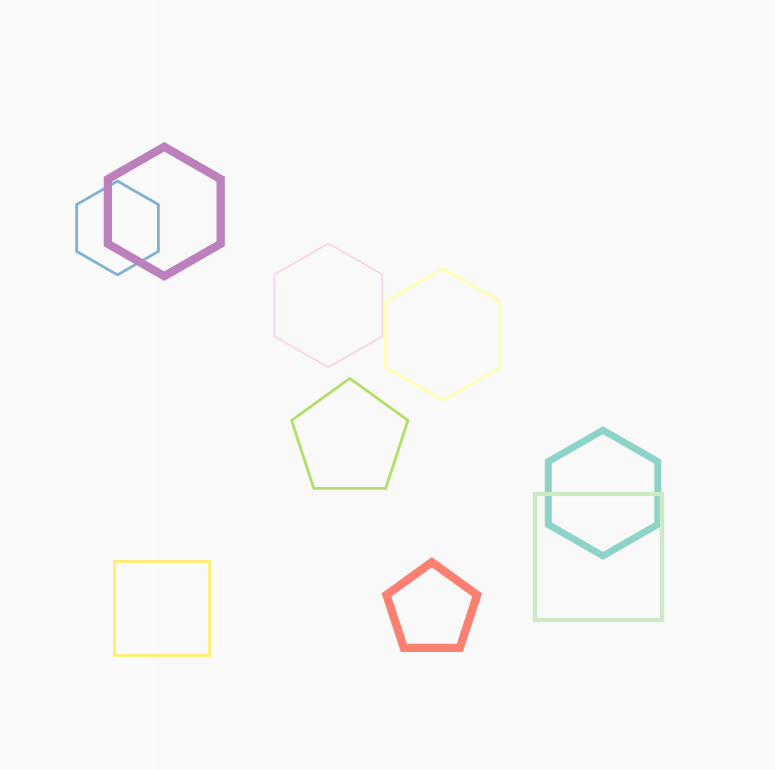[{"shape": "hexagon", "thickness": 2.5, "radius": 0.41, "center": [0.778, 0.36]}, {"shape": "hexagon", "thickness": 1, "radius": 0.43, "center": [0.572, 0.566]}, {"shape": "pentagon", "thickness": 3, "radius": 0.31, "center": [0.557, 0.208]}, {"shape": "hexagon", "thickness": 1, "radius": 0.3, "center": [0.152, 0.704]}, {"shape": "pentagon", "thickness": 1, "radius": 0.39, "center": [0.451, 0.43]}, {"shape": "hexagon", "thickness": 0.5, "radius": 0.4, "center": [0.424, 0.603]}, {"shape": "hexagon", "thickness": 3, "radius": 0.42, "center": [0.212, 0.725]}, {"shape": "square", "thickness": 1.5, "radius": 0.41, "center": [0.772, 0.277]}, {"shape": "square", "thickness": 1, "radius": 0.31, "center": [0.209, 0.211]}]